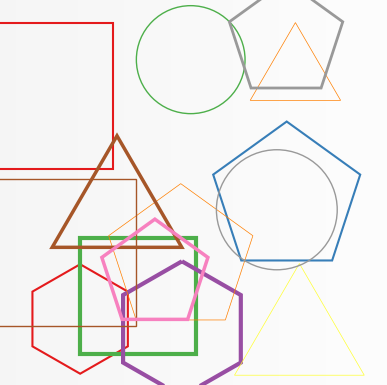[{"shape": "square", "thickness": 1.5, "radius": 0.95, "center": [0.101, 0.751]}, {"shape": "hexagon", "thickness": 1.5, "radius": 0.71, "center": [0.207, 0.171]}, {"shape": "pentagon", "thickness": 1.5, "radius": 1.0, "center": [0.74, 0.485]}, {"shape": "square", "thickness": 3, "radius": 0.75, "center": [0.356, 0.231]}, {"shape": "circle", "thickness": 1, "radius": 0.7, "center": [0.492, 0.845]}, {"shape": "hexagon", "thickness": 3, "radius": 0.88, "center": [0.47, 0.146]}, {"shape": "triangle", "thickness": 0.5, "radius": 0.67, "center": [0.762, 0.807]}, {"shape": "pentagon", "thickness": 0.5, "radius": 0.98, "center": [0.466, 0.327]}, {"shape": "triangle", "thickness": 0.5, "radius": 0.97, "center": [0.773, 0.122]}, {"shape": "triangle", "thickness": 2.5, "radius": 0.97, "center": [0.302, 0.454]}, {"shape": "square", "thickness": 1, "radius": 0.95, "center": [0.16, 0.344]}, {"shape": "pentagon", "thickness": 2.5, "radius": 0.72, "center": [0.4, 0.287]}, {"shape": "pentagon", "thickness": 2, "radius": 0.77, "center": [0.738, 0.896]}, {"shape": "circle", "thickness": 1, "radius": 0.78, "center": [0.714, 0.455]}]